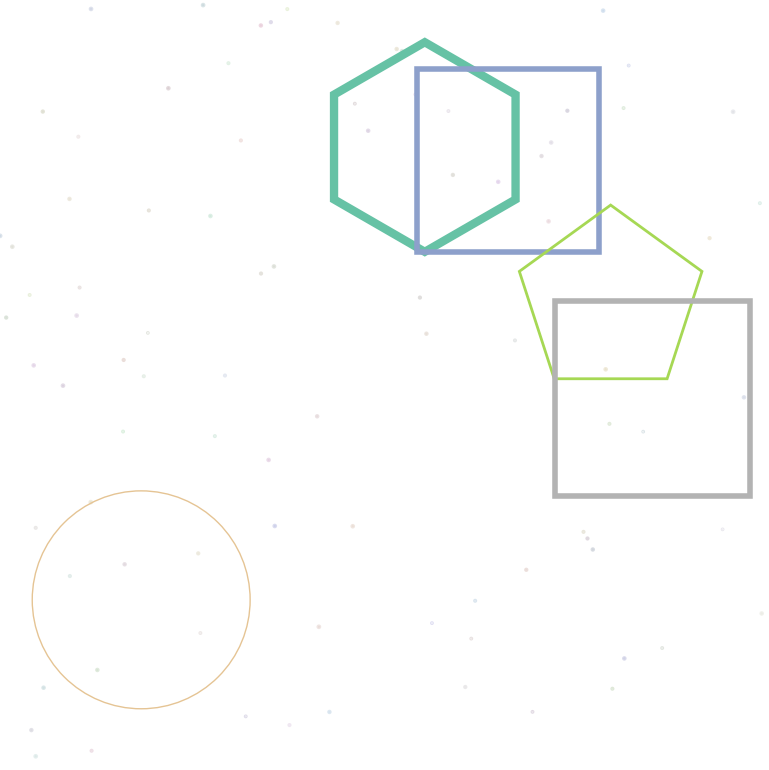[{"shape": "hexagon", "thickness": 3, "radius": 0.68, "center": [0.552, 0.809]}, {"shape": "square", "thickness": 2, "radius": 0.59, "center": [0.66, 0.792]}, {"shape": "pentagon", "thickness": 1, "radius": 0.62, "center": [0.793, 0.609]}, {"shape": "circle", "thickness": 0.5, "radius": 0.71, "center": [0.183, 0.221]}, {"shape": "square", "thickness": 2, "radius": 0.63, "center": [0.847, 0.482]}]